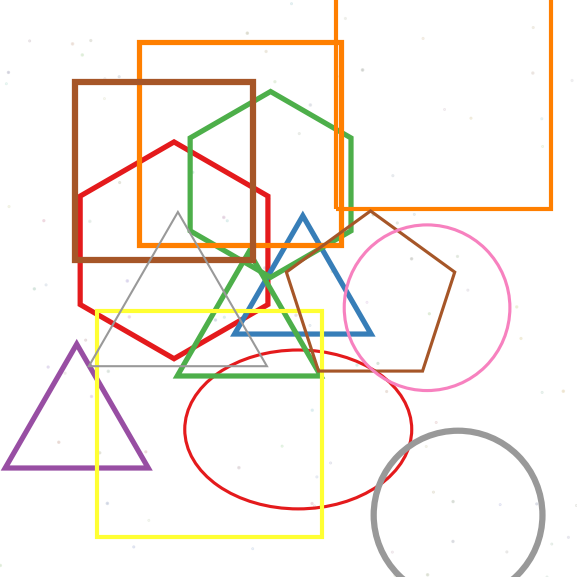[{"shape": "oval", "thickness": 1.5, "radius": 0.98, "center": [0.516, 0.255]}, {"shape": "hexagon", "thickness": 2.5, "radius": 0.94, "center": [0.301, 0.566]}, {"shape": "triangle", "thickness": 2.5, "radius": 0.68, "center": [0.524, 0.489]}, {"shape": "hexagon", "thickness": 2.5, "radius": 0.8, "center": [0.469, 0.68]}, {"shape": "triangle", "thickness": 2.5, "radius": 0.72, "center": [0.431, 0.42]}, {"shape": "triangle", "thickness": 2.5, "radius": 0.72, "center": [0.133, 0.26]}, {"shape": "square", "thickness": 2.5, "radius": 0.88, "center": [0.415, 0.75]}, {"shape": "square", "thickness": 2, "radius": 0.93, "center": [0.768, 0.823]}, {"shape": "square", "thickness": 2, "radius": 0.97, "center": [0.363, 0.265]}, {"shape": "pentagon", "thickness": 1.5, "radius": 0.77, "center": [0.642, 0.481]}, {"shape": "square", "thickness": 3, "radius": 0.77, "center": [0.285, 0.703]}, {"shape": "circle", "thickness": 1.5, "radius": 0.72, "center": [0.74, 0.466]}, {"shape": "triangle", "thickness": 1, "radius": 0.89, "center": [0.308, 0.454]}, {"shape": "circle", "thickness": 3, "radius": 0.73, "center": [0.793, 0.107]}]